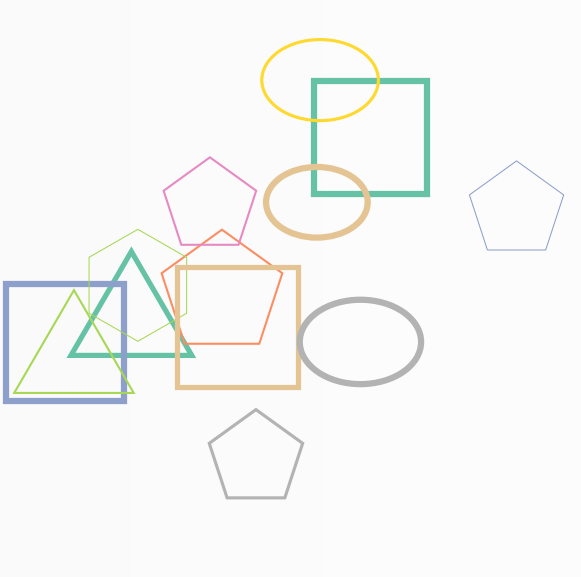[{"shape": "triangle", "thickness": 2.5, "radius": 0.6, "center": [0.226, 0.444]}, {"shape": "square", "thickness": 3, "radius": 0.49, "center": [0.637, 0.761]}, {"shape": "pentagon", "thickness": 1, "radius": 0.55, "center": [0.382, 0.492]}, {"shape": "pentagon", "thickness": 0.5, "radius": 0.43, "center": [0.889, 0.635]}, {"shape": "square", "thickness": 3, "radius": 0.51, "center": [0.112, 0.406]}, {"shape": "pentagon", "thickness": 1, "radius": 0.42, "center": [0.361, 0.643]}, {"shape": "triangle", "thickness": 1, "radius": 0.59, "center": [0.127, 0.378]}, {"shape": "hexagon", "thickness": 0.5, "radius": 0.48, "center": [0.237, 0.505]}, {"shape": "oval", "thickness": 1.5, "radius": 0.5, "center": [0.551, 0.86]}, {"shape": "square", "thickness": 2.5, "radius": 0.52, "center": [0.409, 0.433]}, {"shape": "oval", "thickness": 3, "radius": 0.44, "center": [0.545, 0.649]}, {"shape": "oval", "thickness": 3, "radius": 0.52, "center": [0.62, 0.407]}, {"shape": "pentagon", "thickness": 1.5, "radius": 0.42, "center": [0.44, 0.205]}]